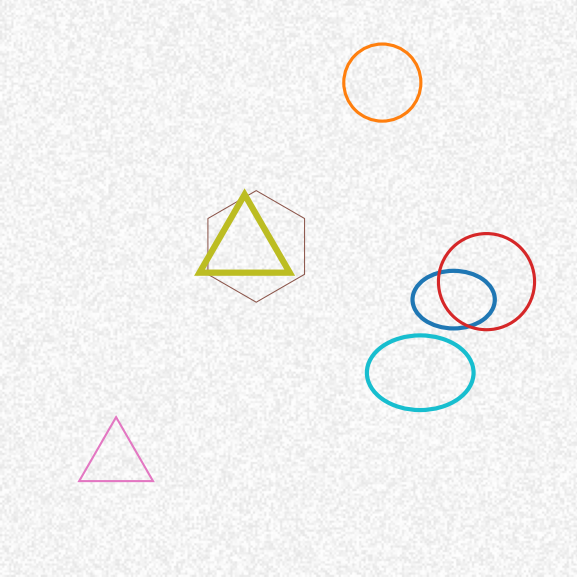[{"shape": "oval", "thickness": 2, "radius": 0.36, "center": [0.786, 0.48]}, {"shape": "circle", "thickness": 1.5, "radius": 0.33, "center": [0.662, 0.856]}, {"shape": "circle", "thickness": 1.5, "radius": 0.42, "center": [0.842, 0.511]}, {"shape": "hexagon", "thickness": 0.5, "radius": 0.48, "center": [0.444, 0.572]}, {"shape": "triangle", "thickness": 1, "radius": 0.37, "center": [0.201, 0.203]}, {"shape": "triangle", "thickness": 3, "radius": 0.45, "center": [0.424, 0.572]}, {"shape": "oval", "thickness": 2, "radius": 0.46, "center": [0.728, 0.354]}]